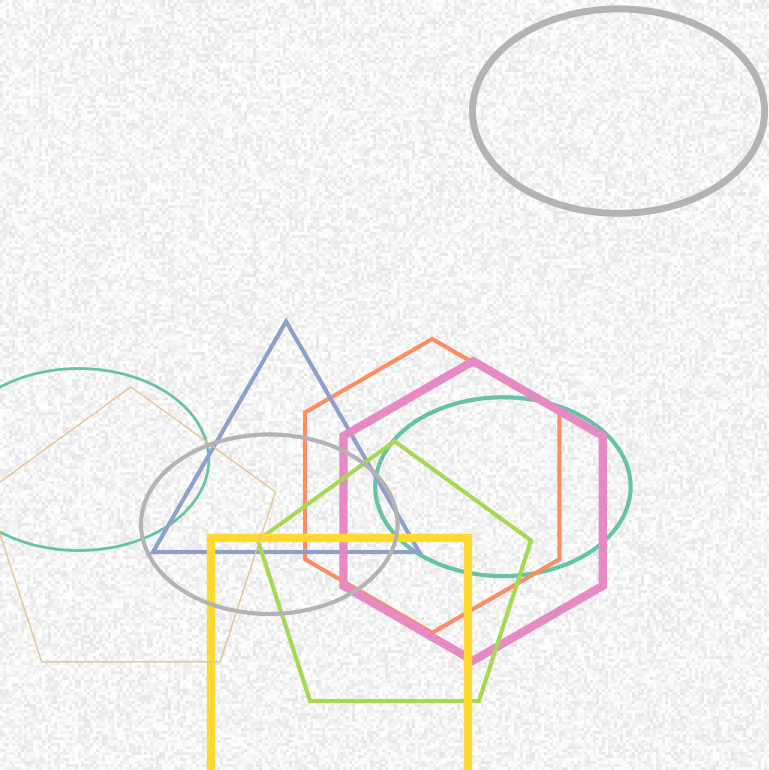[{"shape": "oval", "thickness": 1, "radius": 0.84, "center": [0.102, 0.403]}, {"shape": "oval", "thickness": 1.5, "radius": 0.83, "center": [0.653, 0.368]}, {"shape": "hexagon", "thickness": 1.5, "radius": 0.95, "center": [0.561, 0.369]}, {"shape": "triangle", "thickness": 1.5, "radius": 1.0, "center": [0.372, 0.383]}, {"shape": "hexagon", "thickness": 3, "radius": 0.97, "center": [0.614, 0.336]}, {"shape": "pentagon", "thickness": 1.5, "radius": 0.93, "center": [0.512, 0.24]}, {"shape": "square", "thickness": 3, "radius": 0.83, "center": [0.441, 0.134]}, {"shape": "pentagon", "thickness": 0.5, "radius": 0.99, "center": [0.17, 0.3]}, {"shape": "oval", "thickness": 1.5, "radius": 0.83, "center": [0.35, 0.319]}, {"shape": "oval", "thickness": 2.5, "radius": 0.95, "center": [0.803, 0.856]}]